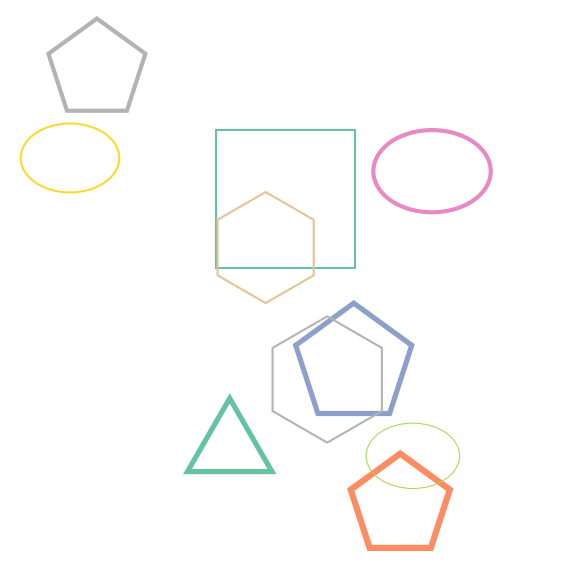[{"shape": "square", "thickness": 1, "radius": 0.6, "center": [0.495, 0.655]}, {"shape": "triangle", "thickness": 2.5, "radius": 0.42, "center": [0.398, 0.225]}, {"shape": "pentagon", "thickness": 3, "radius": 0.45, "center": [0.693, 0.123]}, {"shape": "pentagon", "thickness": 2.5, "radius": 0.53, "center": [0.613, 0.369]}, {"shape": "oval", "thickness": 2, "radius": 0.51, "center": [0.748, 0.703]}, {"shape": "oval", "thickness": 0.5, "radius": 0.4, "center": [0.715, 0.21]}, {"shape": "oval", "thickness": 1, "radius": 0.43, "center": [0.121, 0.726]}, {"shape": "hexagon", "thickness": 1, "radius": 0.48, "center": [0.46, 0.57]}, {"shape": "pentagon", "thickness": 2, "radius": 0.44, "center": [0.168, 0.879]}, {"shape": "hexagon", "thickness": 1, "radius": 0.55, "center": [0.567, 0.342]}]